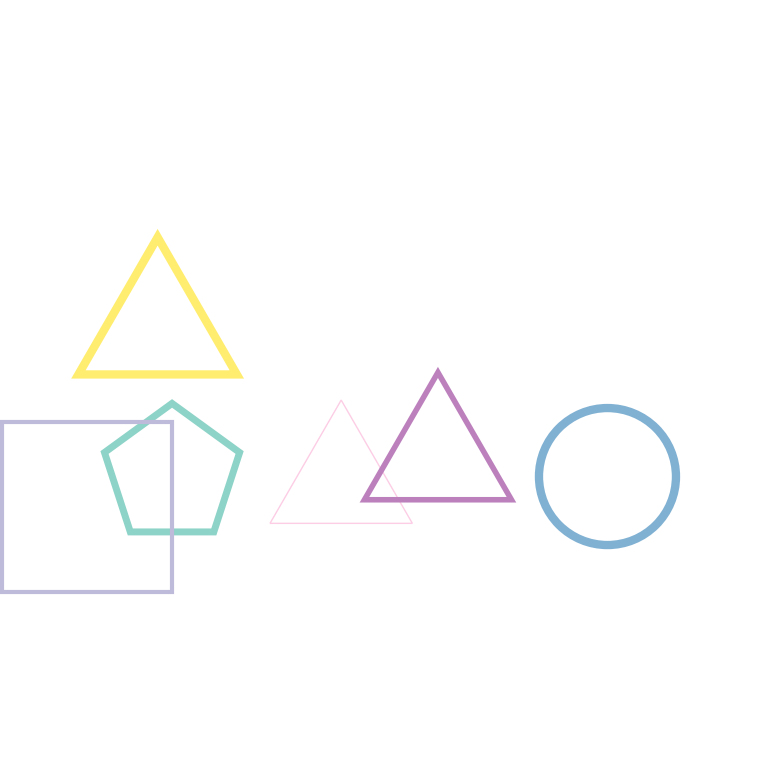[{"shape": "pentagon", "thickness": 2.5, "radius": 0.46, "center": [0.223, 0.384]}, {"shape": "square", "thickness": 1.5, "radius": 0.55, "center": [0.113, 0.341]}, {"shape": "circle", "thickness": 3, "radius": 0.44, "center": [0.789, 0.381]}, {"shape": "triangle", "thickness": 0.5, "radius": 0.53, "center": [0.443, 0.374]}, {"shape": "triangle", "thickness": 2, "radius": 0.55, "center": [0.569, 0.406]}, {"shape": "triangle", "thickness": 3, "radius": 0.59, "center": [0.205, 0.573]}]